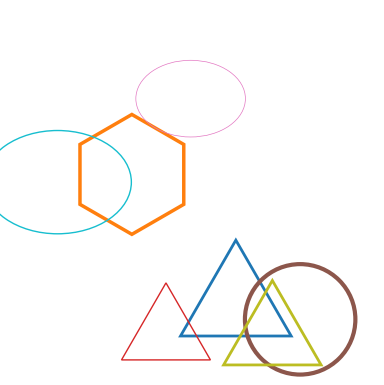[{"shape": "triangle", "thickness": 2, "radius": 0.83, "center": [0.613, 0.21]}, {"shape": "hexagon", "thickness": 2.5, "radius": 0.78, "center": [0.343, 0.547]}, {"shape": "triangle", "thickness": 1, "radius": 0.67, "center": [0.431, 0.132]}, {"shape": "circle", "thickness": 3, "radius": 0.72, "center": [0.78, 0.171]}, {"shape": "oval", "thickness": 0.5, "radius": 0.71, "center": [0.495, 0.744]}, {"shape": "triangle", "thickness": 2, "radius": 0.73, "center": [0.707, 0.125]}, {"shape": "oval", "thickness": 1, "radius": 0.96, "center": [0.15, 0.527]}]